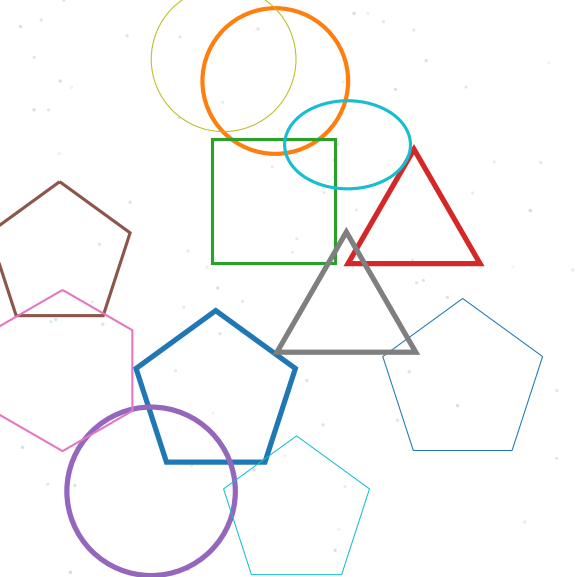[{"shape": "pentagon", "thickness": 2.5, "radius": 0.73, "center": [0.374, 0.316]}, {"shape": "pentagon", "thickness": 0.5, "radius": 0.73, "center": [0.801, 0.337]}, {"shape": "circle", "thickness": 2, "radius": 0.63, "center": [0.477, 0.859]}, {"shape": "square", "thickness": 1.5, "radius": 0.54, "center": [0.474, 0.651]}, {"shape": "triangle", "thickness": 2.5, "radius": 0.66, "center": [0.717, 0.609]}, {"shape": "circle", "thickness": 2.5, "radius": 0.73, "center": [0.262, 0.148]}, {"shape": "pentagon", "thickness": 1.5, "radius": 0.64, "center": [0.103, 0.556]}, {"shape": "hexagon", "thickness": 1, "radius": 0.7, "center": [0.108, 0.358]}, {"shape": "triangle", "thickness": 2.5, "radius": 0.69, "center": [0.6, 0.459]}, {"shape": "circle", "thickness": 0.5, "radius": 0.63, "center": [0.387, 0.897]}, {"shape": "oval", "thickness": 1.5, "radius": 0.54, "center": [0.602, 0.748]}, {"shape": "pentagon", "thickness": 0.5, "radius": 0.66, "center": [0.513, 0.111]}]